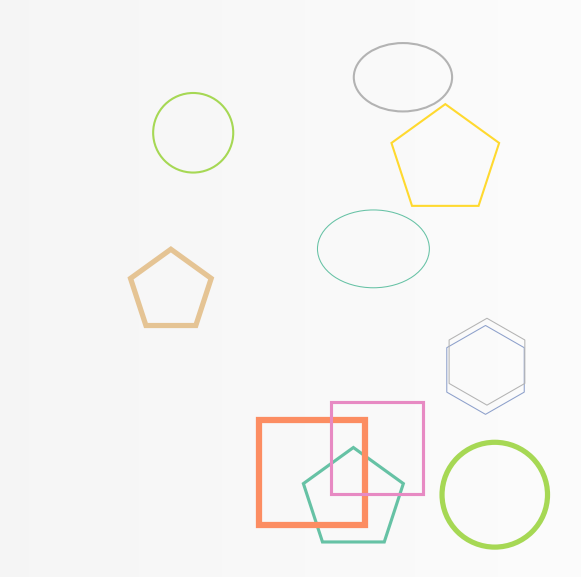[{"shape": "oval", "thickness": 0.5, "radius": 0.48, "center": [0.642, 0.568]}, {"shape": "pentagon", "thickness": 1.5, "radius": 0.45, "center": [0.608, 0.134]}, {"shape": "square", "thickness": 3, "radius": 0.45, "center": [0.537, 0.181]}, {"shape": "hexagon", "thickness": 0.5, "radius": 0.38, "center": [0.835, 0.359]}, {"shape": "square", "thickness": 1.5, "radius": 0.4, "center": [0.649, 0.224]}, {"shape": "circle", "thickness": 1, "radius": 0.34, "center": [0.332, 0.769]}, {"shape": "circle", "thickness": 2.5, "radius": 0.45, "center": [0.851, 0.143]}, {"shape": "pentagon", "thickness": 1, "radius": 0.49, "center": [0.766, 0.721]}, {"shape": "pentagon", "thickness": 2.5, "radius": 0.36, "center": [0.294, 0.495]}, {"shape": "oval", "thickness": 1, "radius": 0.42, "center": [0.693, 0.865]}, {"shape": "hexagon", "thickness": 0.5, "radius": 0.38, "center": [0.838, 0.373]}]